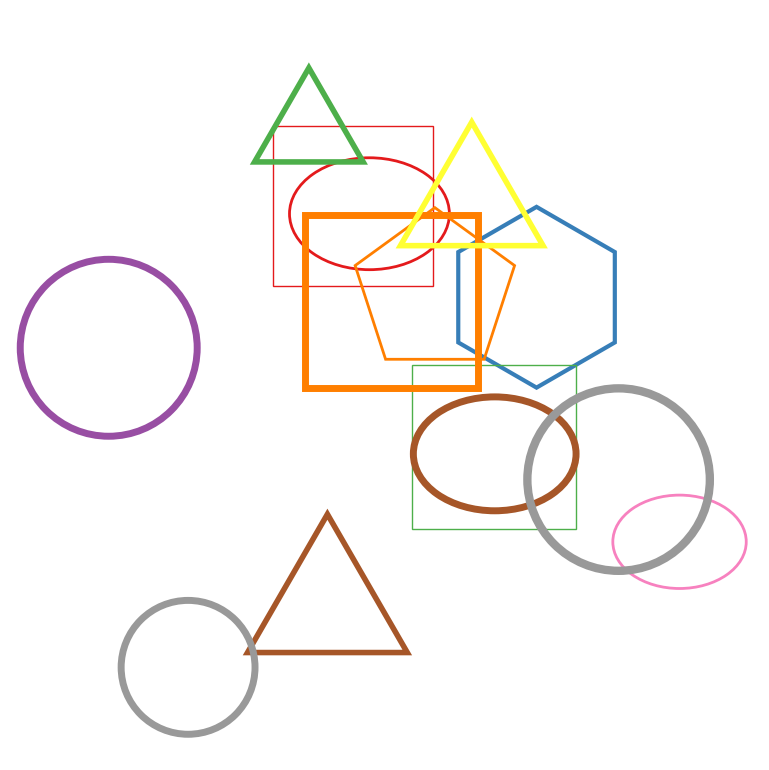[{"shape": "square", "thickness": 0.5, "radius": 0.52, "center": [0.458, 0.733]}, {"shape": "oval", "thickness": 1, "radius": 0.52, "center": [0.48, 0.722]}, {"shape": "hexagon", "thickness": 1.5, "radius": 0.59, "center": [0.697, 0.614]}, {"shape": "triangle", "thickness": 2, "radius": 0.41, "center": [0.401, 0.83]}, {"shape": "square", "thickness": 0.5, "radius": 0.53, "center": [0.642, 0.42]}, {"shape": "circle", "thickness": 2.5, "radius": 0.57, "center": [0.141, 0.548]}, {"shape": "pentagon", "thickness": 1, "radius": 0.54, "center": [0.565, 0.621]}, {"shape": "square", "thickness": 2.5, "radius": 0.56, "center": [0.509, 0.608]}, {"shape": "triangle", "thickness": 2, "radius": 0.53, "center": [0.613, 0.734]}, {"shape": "triangle", "thickness": 2, "radius": 0.6, "center": [0.425, 0.212]}, {"shape": "oval", "thickness": 2.5, "radius": 0.53, "center": [0.642, 0.411]}, {"shape": "oval", "thickness": 1, "radius": 0.43, "center": [0.883, 0.296]}, {"shape": "circle", "thickness": 3, "radius": 0.59, "center": [0.803, 0.377]}, {"shape": "circle", "thickness": 2.5, "radius": 0.43, "center": [0.244, 0.133]}]